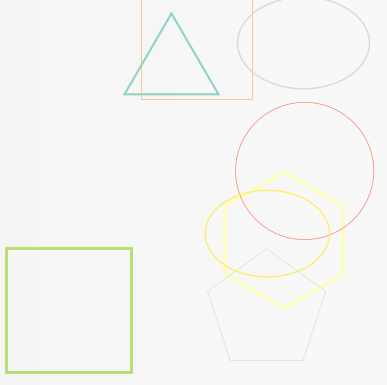[{"shape": "triangle", "thickness": 1.5, "radius": 0.7, "center": [0.443, 0.825]}, {"shape": "hexagon", "thickness": 2, "radius": 0.88, "center": [0.733, 0.376]}, {"shape": "circle", "thickness": 0.5, "radius": 0.89, "center": [0.786, 0.556]}, {"shape": "square", "thickness": 0.5, "radius": 0.72, "center": [0.507, 0.885]}, {"shape": "square", "thickness": 2, "radius": 0.81, "center": [0.177, 0.195]}, {"shape": "oval", "thickness": 1, "radius": 0.85, "center": [0.783, 0.888]}, {"shape": "pentagon", "thickness": 0.5, "radius": 0.8, "center": [0.688, 0.194]}, {"shape": "oval", "thickness": 1, "radius": 0.8, "center": [0.69, 0.393]}]